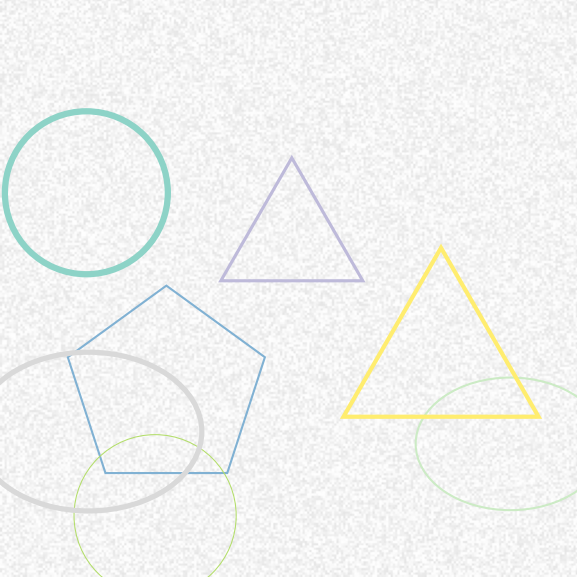[{"shape": "circle", "thickness": 3, "radius": 0.71, "center": [0.15, 0.665]}, {"shape": "triangle", "thickness": 1.5, "radius": 0.71, "center": [0.505, 0.584]}, {"shape": "pentagon", "thickness": 1, "radius": 0.9, "center": [0.288, 0.325]}, {"shape": "circle", "thickness": 0.5, "radius": 0.7, "center": [0.269, 0.106]}, {"shape": "oval", "thickness": 2.5, "radius": 0.98, "center": [0.153, 0.252]}, {"shape": "oval", "thickness": 1, "radius": 0.82, "center": [0.884, 0.231]}, {"shape": "triangle", "thickness": 2, "radius": 0.98, "center": [0.764, 0.375]}]